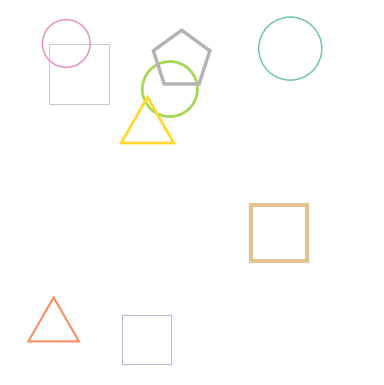[{"shape": "circle", "thickness": 1, "radius": 0.41, "center": [0.754, 0.874]}, {"shape": "triangle", "thickness": 1.5, "radius": 0.38, "center": [0.139, 0.151]}, {"shape": "square", "thickness": 0.5, "radius": 0.31, "center": [0.381, 0.118]}, {"shape": "circle", "thickness": 1, "radius": 0.31, "center": [0.172, 0.887]}, {"shape": "circle", "thickness": 2, "radius": 0.36, "center": [0.441, 0.769]}, {"shape": "triangle", "thickness": 2, "radius": 0.4, "center": [0.383, 0.668]}, {"shape": "square", "thickness": 3, "radius": 0.37, "center": [0.724, 0.396]}, {"shape": "pentagon", "thickness": 2.5, "radius": 0.39, "center": [0.472, 0.844]}, {"shape": "square", "thickness": 0.5, "radius": 0.39, "center": [0.205, 0.808]}]